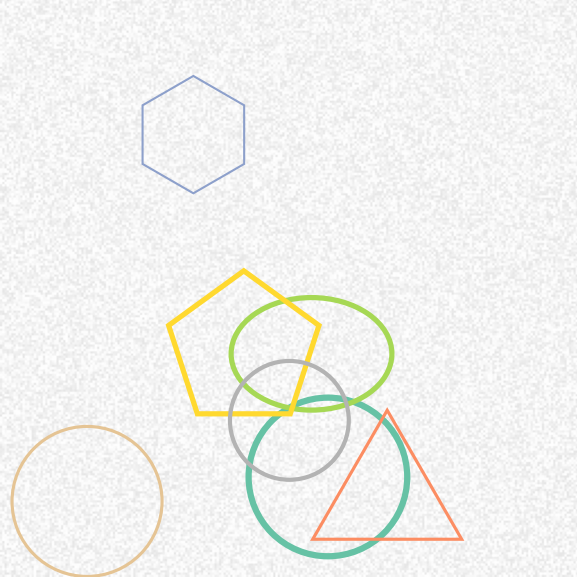[{"shape": "circle", "thickness": 3, "radius": 0.69, "center": [0.568, 0.173]}, {"shape": "triangle", "thickness": 1.5, "radius": 0.74, "center": [0.67, 0.14]}, {"shape": "hexagon", "thickness": 1, "radius": 0.51, "center": [0.335, 0.766]}, {"shape": "oval", "thickness": 2.5, "radius": 0.7, "center": [0.539, 0.386]}, {"shape": "pentagon", "thickness": 2.5, "radius": 0.68, "center": [0.422, 0.393]}, {"shape": "circle", "thickness": 1.5, "radius": 0.65, "center": [0.151, 0.131]}, {"shape": "circle", "thickness": 2, "radius": 0.51, "center": [0.501, 0.271]}]